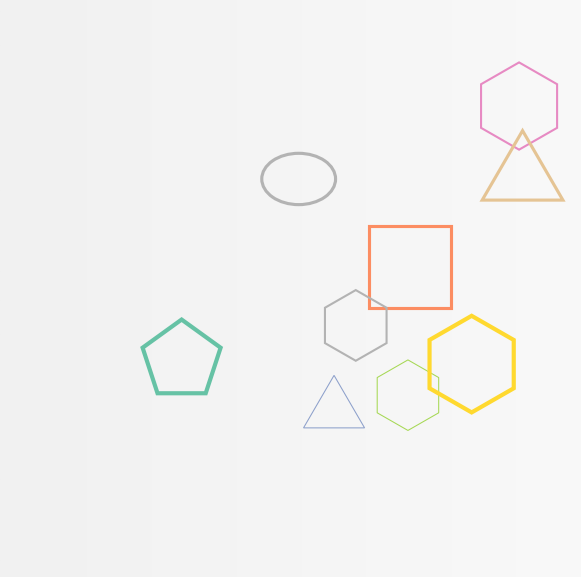[{"shape": "pentagon", "thickness": 2, "radius": 0.35, "center": [0.312, 0.375]}, {"shape": "square", "thickness": 1.5, "radius": 0.35, "center": [0.706, 0.537]}, {"shape": "triangle", "thickness": 0.5, "radius": 0.3, "center": [0.575, 0.289]}, {"shape": "hexagon", "thickness": 1, "radius": 0.38, "center": [0.893, 0.816]}, {"shape": "hexagon", "thickness": 0.5, "radius": 0.31, "center": [0.702, 0.315]}, {"shape": "hexagon", "thickness": 2, "radius": 0.42, "center": [0.811, 0.369]}, {"shape": "triangle", "thickness": 1.5, "radius": 0.4, "center": [0.899, 0.693]}, {"shape": "oval", "thickness": 1.5, "radius": 0.32, "center": [0.514, 0.689]}, {"shape": "hexagon", "thickness": 1, "radius": 0.31, "center": [0.612, 0.436]}]